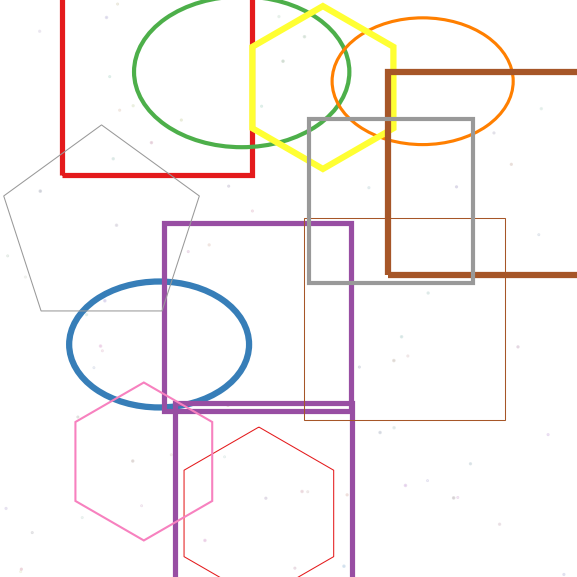[{"shape": "square", "thickness": 2.5, "radius": 0.82, "center": [0.271, 0.861]}, {"shape": "hexagon", "thickness": 0.5, "radius": 0.75, "center": [0.448, 0.11]}, {"shape": "oval", "thickness": 3, "radius": 0.78, "center": [0.276, 0.403]}, {"shape": "oval", "thickness": 2, "radius": 0.93, "center": [0.419, 0.875]}, {"shape": "square", "thickness": 2.5, "radius": 0.77, "center": [0.456, 0.147]}, {"shape": "square", "thickness": 2.5, "radius": 0.81, "center": [0.446, 0.45]}, {"shape": "oval", "thickness": 1.5, "radius": 0.78, "center": [0.732, 0.858]}, {"shape": "hexagon", "thickness": 3, "radius": 0.71, "center": [0.559, 0.848]}, {"shape": "square", "thickness": 0.5, "radius": 0.87, "center": [0.701, 0.447]}, {"shape": "square", "thickness": 3, "radius": 0.88, "center": [0.847, 0.699]}, {"shape": "hexagon", "thickness": 1, "radius": 0.68, "center": [0.249, 0.2]}, {"shape": "pentagon", "thickness": 0.5, "radius": 0.89, "center": [0.176, 0.605]}, {"shape": "square", "thickness": 2, "radius": 0.71, "center": [0.678, 0.651]}]